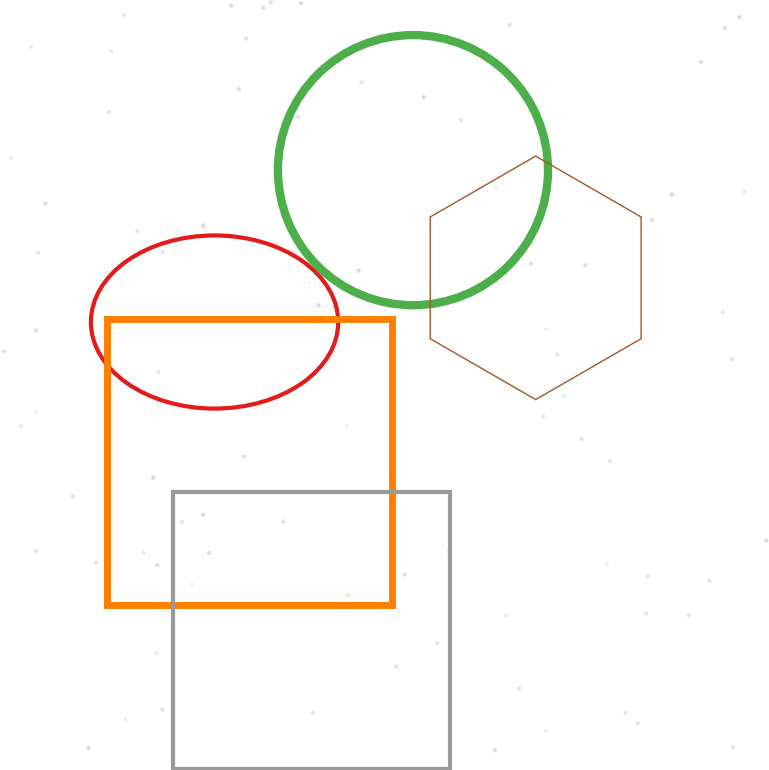[{"shape": "oval", "thickness": 1.5, "radius": 0.8, "center": [0.279, 0.582]}, {"shape": "circle", "thickness": 3, "radius": 0.88, "center": [0.536, 0.779]}, {"shape": "square", "thickness": 2.5, "radius": 0.93, "center": [0.324, 0.4]}, {"shape": "hexagon", "thickness": 0.5, "radius": 0.79, "center": [0.696, 0.639]}, {"shape": "square", "thickness": 1.5, "radius": 0.9, "center": [0.405, 0.181]}]